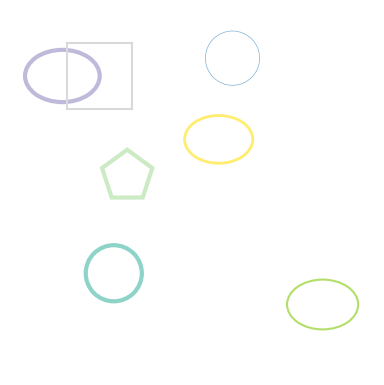[{"shape": "circle", "thickness": 3, "radius": 0.36, "center": [0.296, 0.29]}, {"shape": "oval", "thickness": 3, "radius": 0.48, "center": [0.162, 0.803]}, {"shape": "circle", "thickness": 0.5, "radius": 0.35, "center": [0.604, 0.849]}, {"shape": "oval", "thickness": 1.5, "radius": 0.46, "center": [0.838, 0.209]}, {"shape": "square", "thickness": 1.5, "radius": 0.42, "center": [0.258, 0.803]}, {"shape": "pentagon", "thickness": 3, "radius": 0.34, "center": [0.33, 0.542]}, {"shape": "oval", "thickness": 2, "radius": 0.44, "center": [0.568, 0.638]}]